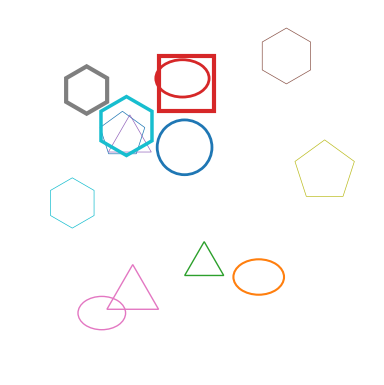[{"shape": "pentagon", "thickness": 0.5, "radius": 0.3, "center": [0.318, 0.65]}, {"shape": "circle", "thickness": 2, "radius": 0.36, "center": [0.479, 0.617]}, {"shape": "oval", "thickness": 1.5, "radius": 0.33, "center": [0.672, 0.28]}, {"shape": "triangle", "thickness": 1, "radius": 0.29, "center": [0.53, 0.314]}, {"shape": "oval", "thickness": 2, "radius": 0.35, "center": [0.474, 0.796]}, {"shape": "square", "thickness": 3, "radius": 0.36, "center": [0.485, 0.783]}, {"shape": "triangle", "thickness": 0.5, "radius": 0.32, "center": [0.337, 0.637]}, {"shape": "hexagon", "thickness": 0.5, "radius": 0.36, "center": [0.744, 0.855]}, {"shape": "triangle", "thickness": 1, "radius": 0.39, "center": [0.345, 0.235]}, {"shape": "oval", "thickness": 1, "radius": 0.31, "center": [0.264, 0.187]}, {"shape": "hexagon", "thickness": 3, "radius": 0.31, "center": [0.225, 0.766]}, {"shape": "pentagon", "thickness": 0.5, "radius": 0.41, "center": [0.843, 0.556]}, {"shape": "hexagon", "thickness": 0.5, "radius": 0.33, "center": [0.188, 0.473]}, {"shape": "hexagon", "thickness": 2.5, "radius": 0.38, "center": [0.329, 0.673]}]